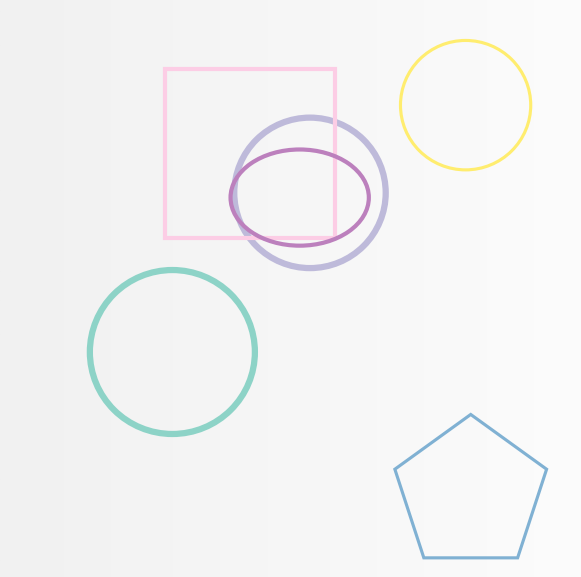[{"shape": "circle", "thickness": 3, "radius": 0.71, "center": [0.297, 0.39]}, {"shape": "circle", "thickness": 3, "radius": 0.65, "center": [0.533, 0.665]}, {"shape": "pentagon", "thickness": 1.5, "radius": 0.69, "center": [0.81, 0.144]}, {"shape": "square", "thickness": 2, "radius": 0.73, "center": [0.43, 0.734]}, {"shape": "oval", "thickness": 2, "radius": 0.59, "center": [0.516, 0.657]}, {"shape": "circle", "thickness": 1.5, "radius": 0.56, "center": [0.801, 0.817]}]